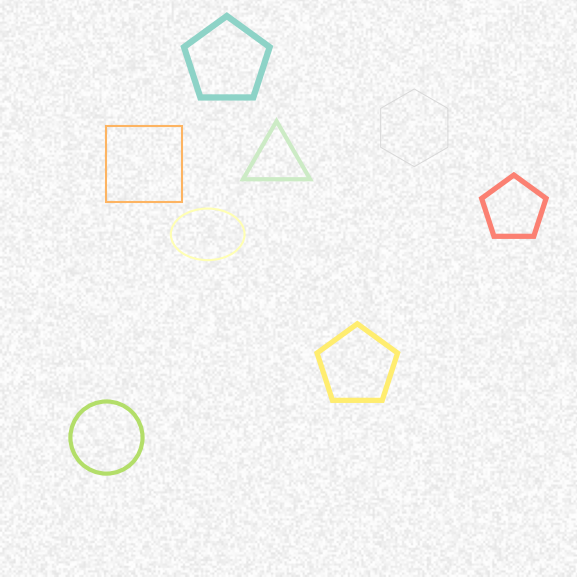[{"shape": "pentagon", "thickness": 3, "radius": 0.39, "center": [0.393, 0.893]}, {"shape": "oval", "thickness": 1, "radius": 0.32, "center": [0.36, 0.593]}, {"shape": "pentagon", "thickness": 2.5, "radius": 0.29, "center": [0.89, 0.637]}, {"shape": "square", "thickness": 1, "radius": 0.33, "center": [0.249, 0.715]}, {"shape": "circle", "thickness": 2, "radius": 0.31, "center": [0.184, 0.241]}, {"shape": "hexagon", "thickness": 0.5, "radius": 0.34, "center": [0.717, 0.778]}, {"shape": "triangle", "thickness": 2, "radius": 0.34, "center": [0.479, 0.722]}, {"shape": "pentagon", "thickness": 2.5, "radius": 0.37, "center": [0.619, 0.365]}]